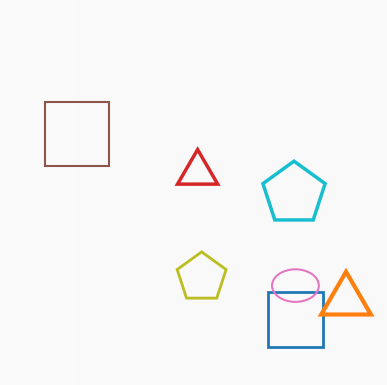[{"shape": "square", "thickness": 2, "radius": 0.36, "center": [0.763, 0.171]}, {"shape": "triangle", "thickness": 3, "radius": 0.37, "center": [0.893, 0.22]}, {"shape": "triangle", "thickness": 2.5, "radius": 0.3, "center": [0.51, 0.552]}, {"shape": "square", "thickness": 1.5, "radius": 0.41, "center": [0.198, 0.652]}, {"shape": "oval", "thickness": 1.5, "radius": 0.3, "center": [0.762, 0.258]}, {"shape": "pentagon", "thickness": 2, "radius": 0.33, "center": [0.52, 0.279]}, {"shape": "pentagon", "thickness": 2.5, "radius": 0.42, "center": [0.759, 0.497]}]